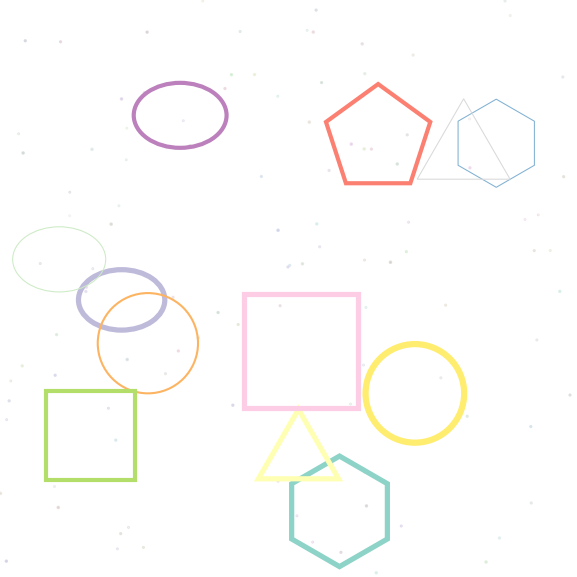[{"shape": "hexagon", "thickness": 2.5, "radius": 0.48, "center": [0.588, 0.114]}, {"shape": "triangle", "thickness": 2.5, "radius": 0.4, "center": [0.517, 0.21]}, {"shape": "oval", "thickness": 2.5, "radius": 0.37, "center": [0.211, 0.48]}, {"shape": "pentagon", "thickness": 2, "radius": 0.47, "center": [0.655, 0.759]}, {"shape": "hexagon", "thickness": 0.5, "radius": 0.38, "center": [0.859, 0.751]}, {"shape": "circle", "thickness": 1, "radius": 0.43, "center": [0.256, 0.405]}, {"shape": "square", "thickness": 2, "radius": 0.38, "center": [0.157, 0.245]}, {"shape": "square", "thickness": 2.5, "radius": 0.49, "center": [0.521, 0.391]}, {"shape": "triangle", "thickness": 0.5, "radius": 0.46, "center": [0.803, 0.735]}, {"shape": "oval", "thickness": 2, "radius": 0.4, "center": [0.312, 0.799]}, {"shape": "oval", "thickness": 0.5, "radius": 0.4, "center": [0.102, 0.55]}, {"shape": "circle", "thickness": 3, "radius": 0.43, "center": [0.718, 0.318]}]